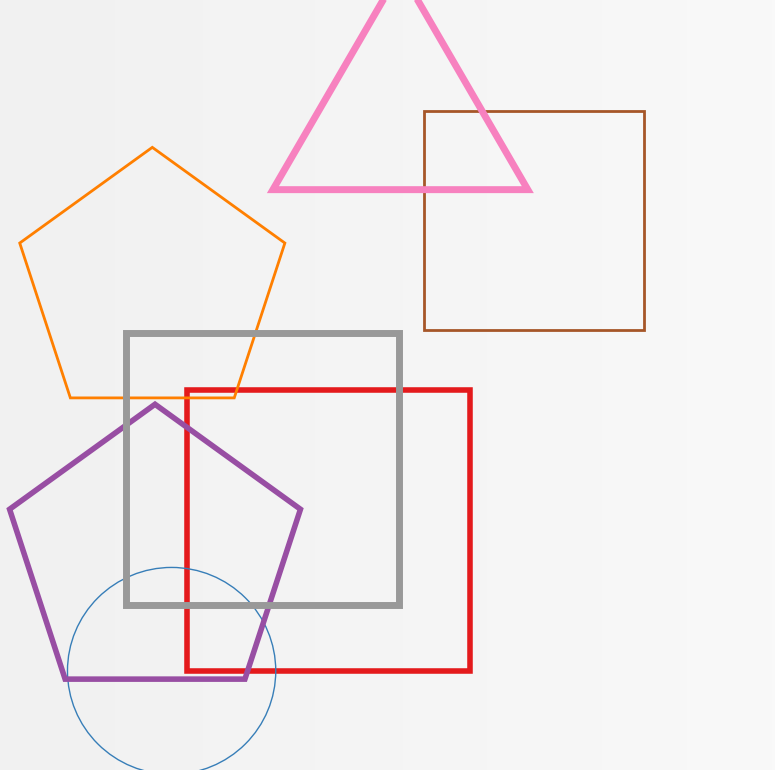[{"shape": "square", "thickness": 2, "radius": 0.91, "center": [0.423, 0.311]}, {"shape": "circle", "thickness": 0.5, "radius": 0.67, "center": [0.221, 0.129]}, {"shape": "pentagon", "thickness": 2, "radius": 0.99, "center": [0.2, 0.278]}, {"shape": "pentagon", "thickness": 1, "radius": 0.9, "center": [0.197, 0.629]}, {"shape": "square", "thickness": 1, "radius": 0.71, "center": [0.689, 0.713]}, {"shape": "triangle", "thickness": 2.5, "radius": 0.95, "center": [0.517, 0.849]}, {"shape": "square", "thickness": 2.5, "radius": 0.88, "center": [0.339, 0.39]}]